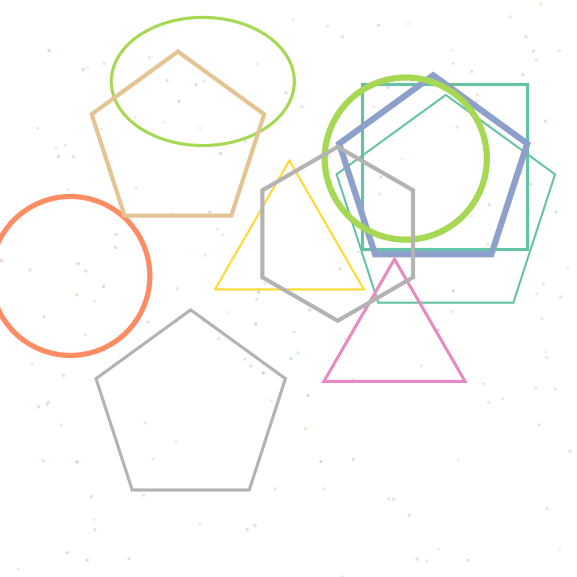[{"shape": "square", "thickness": 1.5, "radius": 0.71, "center": [0.77, 0.71]}, {"shape": "pentagon", "thickness": 1, "radius": 0.99, "center": [0.772, 0.636]}, {"shape": "circle", "thickness": 2.5, "radius": 0.69, "center": [0.122, 0.521]}, {"shape": "pentagon", "thickness": 3, "radius": 0.86, "center": [0.75, 0.697]}, {"shape": "triangle", "thickness": 1.5, "radius": 0.71, "center": [0.683, 0.409]}, {"shape": "circle", "thickness": 3, "radius": 0.7, "center": [0.703, 0.724]}, {"shape": "oval", "thickness": 1.5, "radius": 0.79, "center": [0.351, 0.858]}, {"shape": "triangle", "thickness": 1, "radius": 0.74, "center": [0.501, 0.572]}, {"shape": "pentagon", "thickness": 2, "radius": 0.79, "center": [0.308, 0.753]}, {"shape": "hexagon", "thickness": 2, "radius": 0.75, "center": [0.585, 0.594]}, {"shape": "pentagon", "thickness": 1.5, "radius": 0.86, "center": [0.33, 0.29]}]